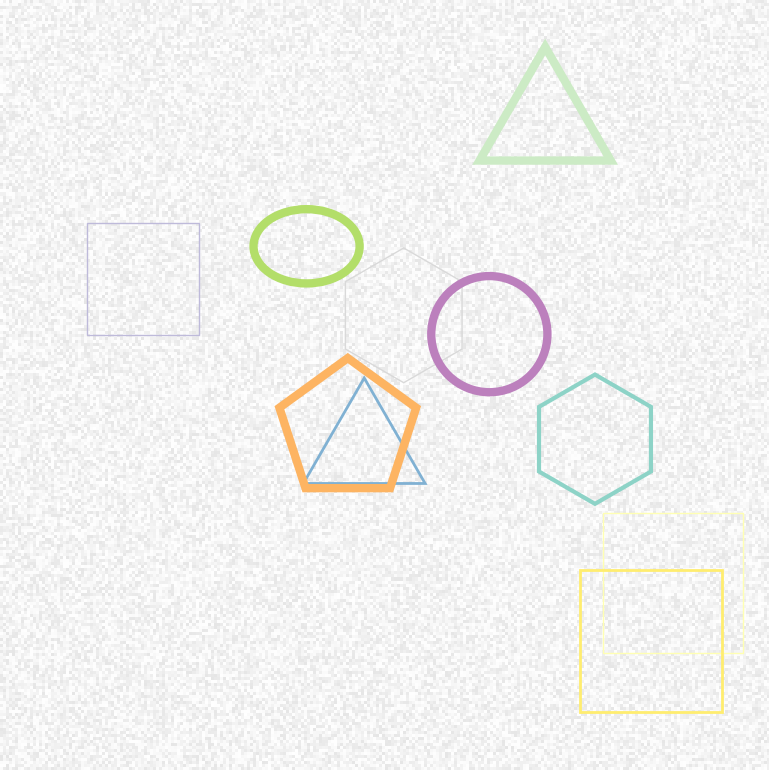[{"shape": "hexagon", "thickness": 1.5, "radius": 0.42, "center": [0.773, 0.43]}, {"shape": "square", "thickness": 0.5, "radius": 0.45, "center": [0.874, 0.243]}, {"shape": "square", "thickness": 0.5, "radius": 0.36, "center": [0.186, 0.638]}, {"shape": "triangle", "thickness": 1, "radius": 0.46, "center": [0.473, 0.418]}, {"shape": "pentagon", "thickness": 3, "radius": 0.47, "center": [0.452, 0.442]}, {"shape": "oval", "thickness": 3, "radius": 0.34, "center": [0.398, 0.68]}, {"shape": "hexagon", "thickness": 0.5, "radius": 0.44, "center": [0.524, 0.59]}, {"shape": "circle", "thickness": 3, "radius": 0.38, "center": [0.636, 0.566]}, {"shape": "triangle", "thickness": 3, "radius": 0.49, "center": [0.708, 0.841]}, {"shape": "square", "thickness": 1, "radius": 0.46, "center": [0.846, 0.168]}]